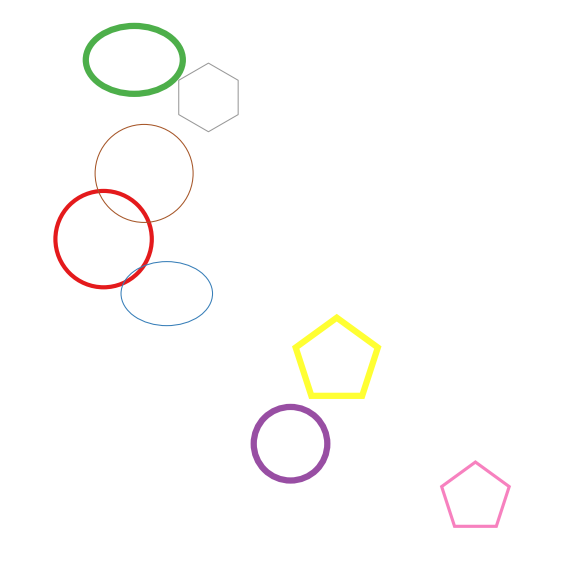[{"shape": "circle", "thickness": 2, "radius": 0.42, "center": [0.179, 0.585]}, {"shape": "oval", "thickness": 0.5, "radius": 0.4, "center": [0.289, 0.491]}, {"shape": "oval", "thickness": 3, "radius": 0.42, "center": [0.233, 0.895]}, {"shape": "circle", "thickness": 3, "radius": 0.32, "center": [0.503, 0.231]}, {"shape": "pentagon", "thickness": 3, "radius": 0.37, "center": [0.583, 0.374]}, {"shape": "circle", "thickness": 0.5, "radius": 0.42, "center": [0.25, 0.699]}, {"shape": "pentagon", "thickness": 1.5, "radius": 0.31, "center": [0.823, 0.138]}, {"shape": "hexagon", "thickness": 0.5, "radius": 0.3, "center": [0.361, 0.83]}]